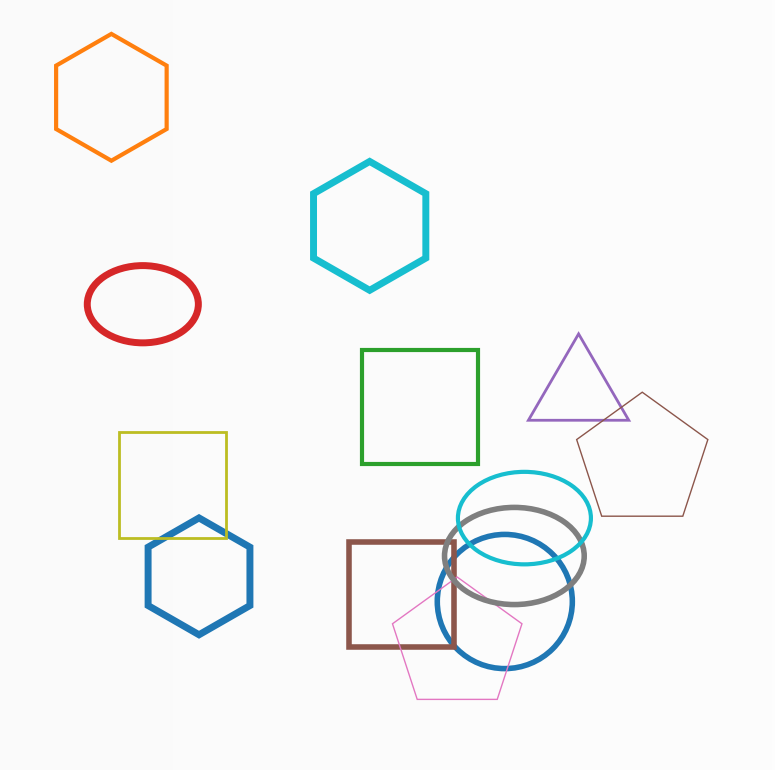[{"shape": "circle", "thickness": 2, "radius": 0.44, "center": [0.651, 0.219]}, {"shape": "hexagon", "thickness": 2.5, "radius": 0.38, "center": [0.257, 0.251]}, {"shape": "hexagon", "thickness": 1.5, "radius": 0.41, "center": [0.144, 0.874]}, {"shape": "square", "thickness": 1.5, "radius": 0.37, "center": [0.542, 0.471]}, {"shape": "oval", "thickness": 2.5, "radius": 0.36, "center": [0.184, 0.605]}, {"shape": "triangle", "thickness": 1, "radius": 0.37, "center": [0.747, 0.492]}, {"shape": "square", "thickness": 2, "radius": 0.34, "center": [0.518, 0.228]}, {"shape": "pentagon", "thickness": 0.5, "radius": 0.45, "center": [0.829, 0.402]}, {"shape": "pentagon", "thickness": 0.5, "radius": 0.44, "center": [0.59, 0.163]}, {"shape": "oval", "thickness": 2, "radius": 0.45, "center": [0.664, 0.278]}, {"shape": "square", "thickness": 1, "radius": 0.35, "center": [0.222, 0.37]}, {"shape": "oval", "thickness": 1.5, "radius": 0.43, "center": [0.677, 0.327]}, {"shape": "hexagon", "thickness": 2.5, "radius": 0.42, "center": [0.477, 0.707]}]